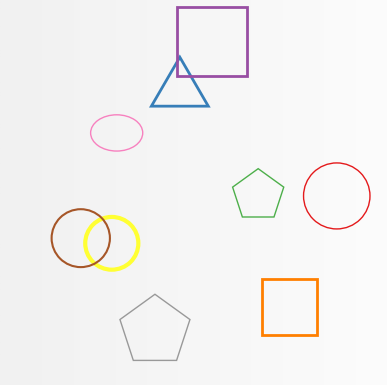[{"shape": "circle", "thickness": 1, "radius": 0.43, "center": [0.869, 0.491]}, {"shape": "triangle", "thickness": 2, "radius": 0.42, "center": [0.464, 0.767]}, {"shape": "pentagon", "thickness": 1, "radius": 0.35, "center": [0.666, 0.493]}, {"shape": "square", "thickness": 2, "radius": 0.45, "center": [0.547, 0.892]}, {"shape": "square", "thickness": 2, "radius": 0.36, "center": [0.747, 0.202]}, {"shape": "circle", "thickness": 3, "radius": 0.34, "center": [0.288, 0.368]}, {"shape": "circle", "thickness": 1.5, "radius": 0.38, "center": [0.208, 0.381]}, {"shape": "oval", "thickness": 1, "radius": 0.34, "center": [0.301, 0.655]}, {"shape": "pentagon", "thickness": 1, "radius": 0.47, "center": [0.4, 0.141]}]